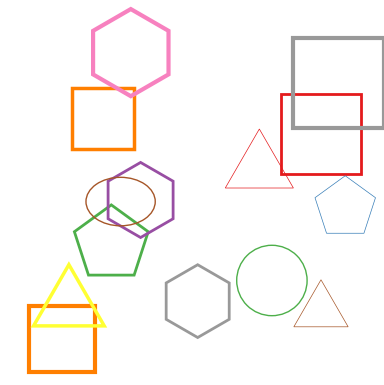[{"shape": "square", "thickness": 2, "radius": 0.52, "center": [0.835, 0.653]}, {"shape": "triangle", "thickness": 0.5, "radius": 0.51, "center": [0.674, 0.563]}, {"shape": "pentagon", "thickness": 0.5, "radius": 0.41, "center": [0.897, 0.461]}, {"shape": "circle", "thickness": 1, "radius": 0.46, "center": [0.706, 0.271]}, {"shape": "pentagon", "thickness": 2, "radius": 0.5, "center": [0.289, 0.367]}, {"shape": "hexagon", "thickness": 2, "radius": 0.49, "center": [0.365, 0.481]}, {"shape": "square", "thickness": 2.5, "radius": 0.4, "center": [0.267, 0.692]}, {"shape": "square", "thickness": 3, "radius": 0.43, "center": [0.161, 0.119]}, {"shape": "triangle", "thickness": 2.5, "radius": 0.53, "center": [0.179, 0.207]}, {"shape": "oval", "thickness": 1, "radius": 0.45, "center": [0.313, 0.476]}, {"shape": "triangle", "thickness": 0.5, "radius": 0.41, "center": [0.834, 0.192]}, {"shape": "hexagon", "thickness": 3, "radius": 0.57, "center": [0.34, 0.863]}, {"shape": "hexagon", "thickness": 2, "radius": 0.47, "center": [0.513, 0.218]}, {"shape": "square", "thickness": 3, "radius": 0.59, "center": [0.88, 0.784]}]